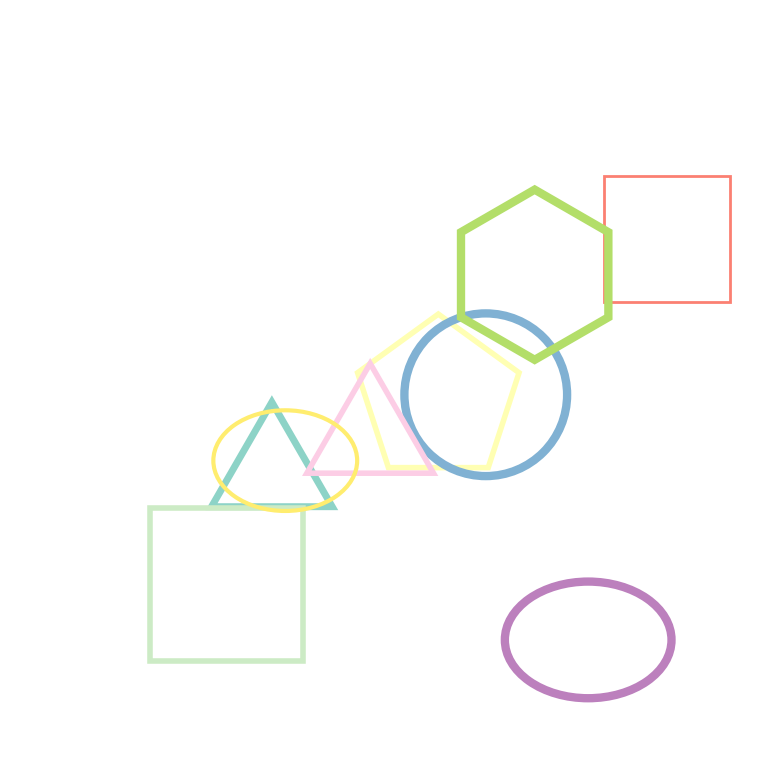[{"shape": "triangle", "thickness": 2.5, "radius": 0.45, "center": [0.353, 0.387]}, {"shape": "pentagon", "thickness": 2, "radius": 0.55, "center": [0.569, 0.482]}, {"shape": "square", "thickness": 1, "radius": 0.41, "center": [0.867, 0.69]}, {"shape": "circle", "thickness": 3, "radius": 0.53, "center": [0.631, 0.487]}, {"shape": "hexagon", "thickness": 3, "radius": 0.55, "center": [0.694, 0.643]}, {"shape": "triangle", "thickness": 2, "radius": 0.47, "center": [0.481, 0.433]}, {"shape": "oval", "thickness": 3, "radius": 0.54, "center": [0.764, 0.169]}, {"shape": "square", "thickness": 2, "radius": 0.5, "center": [0.295, 0.241]}, {"shape": "oval", "thickness": 1.5, "radius": 0.47, "center": [0.37, 0.402]}]